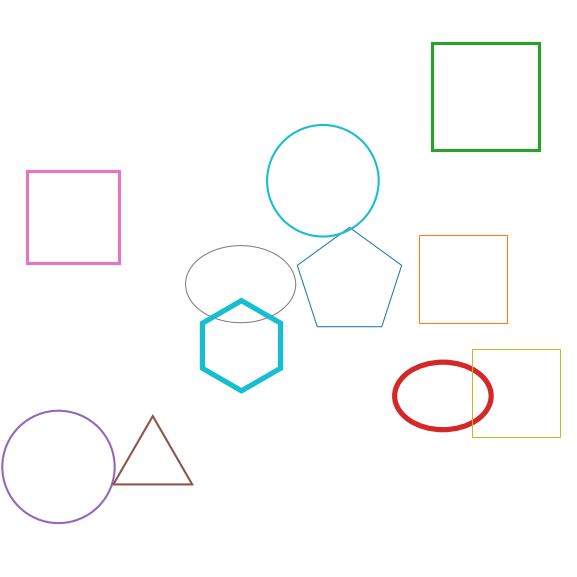[{"shape": "pentagon", "thickness": 0.5, "radius": 0.48, "center": [0.605, 0.51]}, {"shape": "square", "thickness": 0.5, "radius": 0.38, "center": [0.802, 0.516]}, {"shape": "square", "thickness": 1.5, "radius": 0.46, "center": [0.84, 0.832]}, {"shape": "oval", "thickness": 2.5, "radius": 0.42, "center": [0.767, 0.314]}, {"shape": "circle", "thickness": 1, "radius": 0.49, "center": [0.101, 0.191]}, {"shape": "triangle", "thickness": 1, "radius": 0.39, "center": [0.265, 0.2]}, {"shape": "square", "thickness": 1.5, "radius": 0.4, "center": [0.126, 0.624]}, {"shape": "oval", "thickness": 0.5, "radius": 0.48, "center": [0.417, 0.507]}, {"shape": "square", "thickness": 0.5, "radius": 0.38, "center": [0.894, 0.319]}, {"shape": "hexagon", "thickness": 2.5, "radius": 0.39, "center": [0.418, 0.4]}, {"shape": "circle", "thickness": 1, "radius": 0.48, "center": [0.559, 0.686]}]